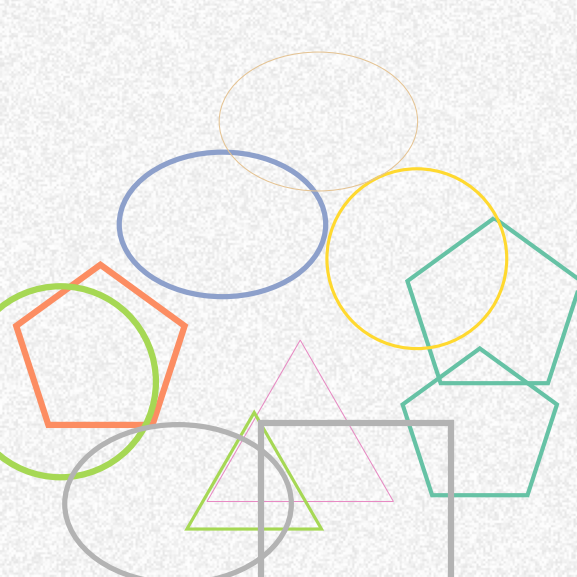[{"shape": "pentagon", "thickness": 2, "radius": 0.79, "center": [0.856, 0.464]}, {"shape": "pentagon", "thickness": 2, "radius": 0.7, "center": [0.831, 0.255]}, {"shape": "pentagon", "thickness": 3, "radius": 0.77, "center": [0.174, 0.387]}, {"shape": "oval", "thickness": 2.5, "radius": 0.89, "center": [0.385, 0.611]}, {"shape": "triangle", "thickness": 0.5, "radius": 0.93, "center": [0.52, 0.224]}, {"shape": "triangle", "thickness": 1.5, "radius": 0.67, "center": [0.44, 0.15]}, {"shape": "circle", "thickness": 3, "radius": 0.83, "center": [0.105, 0.338]}, {"shape": "circle", "thickness": 1.5, "radius": 0.78, "center": [0.722, 0.551]}, {"shape": "oval", "thickness": 0.5, "radius": 0.86, "center": [0.551, 0.789]}, {"shape": "oval", "thickness": 2.5, "radius": 0.98, "center": [0.308, 0.127]}, {"shape": "square", "thickness": 3, "radius": 0.82, "center": [0.616, 0.102]}]